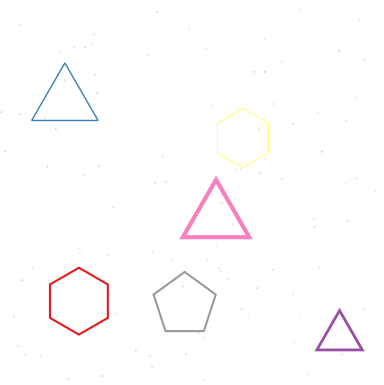[{"shape": "hexagon", "thickness": 1.5, "radius": 0.43, "center": [0.205, 0.218]}, {"shape": "triangle", "thickness": 1, "radius": 0.5, "center": [0.169, 0.737]}, {"shape": "triangle", "thickness": 2, "radius": 0.34, "center": [0.882, 0.125]}, {"shape": "hexagon", "thickness": 0.5, "radius": 0.38, "center": [0.631, 0.642]}, {"shape": "triangle", "thickness": 3, "radius": 0.5, "center": [0.561, 0.434]}, {"shape": "pentagon", "thickness": 1.5, "radius": 0.42, "center": [0.48, 0.209]}]